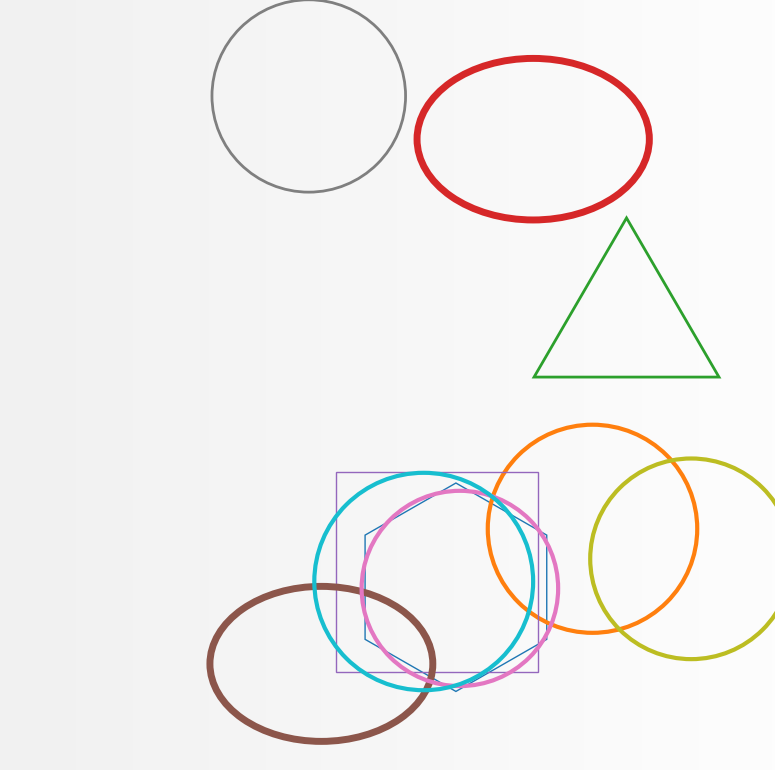[{"shape": "hexagon", "thickness": 0.5, "radius": 0.68, "center": [0.588, 0.237]}, {"shape": "circle", "thickness": 1.5, "radius": 0.68, "center": [0.765, 0.313]}, {"shape": "triangle", "thickness": 1, "radius": 0.69, "center": [0.808, 0.579]}, {"shape": "oval", "thickness": 2.5, "radius": 0.75, "center": [0.688, 0.819]}, {"shape": "square", "thickness": 0.5, "radius": 0.65, "center": [0.564, 0.257]}, {"shape": "oval", "thickness": 2.5, "radius": 0.72, "center": [0.415, 0.138]}, {"shape": "circle", "thickness": 1.5, "radius": 0.63, "center": [0.593, 0.236]}, {"shape": "circle", "thickness": 1, "radius": 0.62, "center": [0.398, 0.875]}, {"shape": "circle", "thickness": 1.5, "radius": 0.65, "center": [0.892, 0.274]}, {"shape": "circle", "thickness": 1.5, "radius": 0.71, "center": [0.547, 0.245]}]